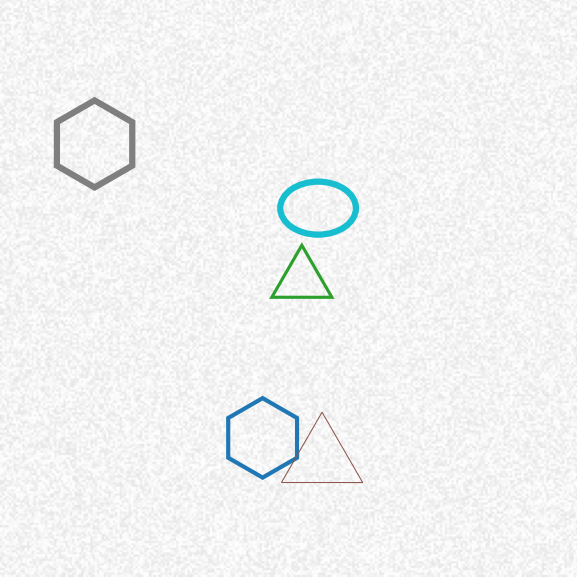[{"shape": "hexagon", "thickness": 2, "radius": 0.34, "center": [0.455, 0.241]}, {"shape": "triangle", "thickness": 1.5, "radius": 0.3, "center": [0.523, 0.514]}, {"shape": "triangle", "thickness": 0.5, "radius": 0.41, "center": [0.558, 0.204]}, {"shape": "hexagon", "thickness": 3, "radius": 0.38, "center": [0.164, 0.75]}, {"shape": "oval", "thickness": 3, "radius": 0.33, "center": [0.551, 0.639]}]